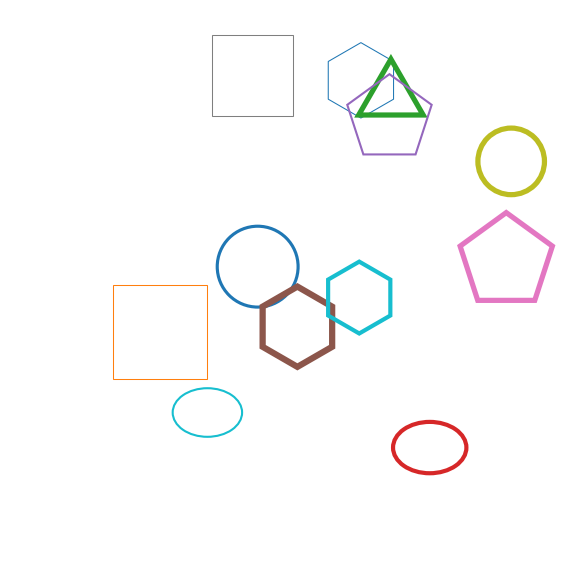[{"shape": "circle", "thickness": 1.5, "radius": 0.35, "center": [0.446, 0.537]}, {"shape": "hexagon", "thickness": 0.5, "radius": 0.33, "center": [0.625, 0.86]}, {"shape": "square", "thickness": 0.5, "radius": 0.41, "center": [0.277, 0.425]}, {"shape": "triangle", "thickness": 2.5, "radius": 0.32, "center": [0.677, 0.832]}, {"shape": "oval", "thickness": 2, "radius": 0.32, "center": [0.744, 0.224]}, {"shape": "pentagon", "thickness": 1, "radius": 0.38, "center": [0.674, 0.794]}, {"shape": "hexagon", "thickness": 3, "radius": 0.35, "center": [0.515, 0.433]}, {"shape": "pentagon", "thickness": 2.5, "radius": 0.42, "center": [0.877, 0.547]}, {"shape": "square", "thickness": 0.5, "radius": 0.35, "center": [0.437, 0.869]}, {"shape": "circle", "thickness": 2.5, "radius": 0.29, "center": [0.885, 0.72]}, {"shape": "hexagon", "thickness": 2, "radius": 0.31, "center": [0.622, 0.484]}, {"shape": "oval", "thickness": 1, "radius": 0.3, "center": [0.359, 0.285]}]